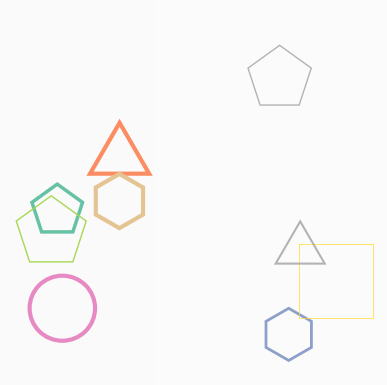[{"shape": "pentagon", "thickness": 2.5, "radius": 0.34, "center": [0.148, 0.453]}, {"shape": "triangle", "thickness": 3, "radius": 0.44, "center": [0.309, 0.593]}, {"shape": "hexagon", "thickness": 2, "radius": 0.34, "center": [0.745, 0.131]}, {"shape": "circle", "thickness": 3, "radius": 0.42, "center": [0.161, 0.199]}, {"shape": "pentagon", "thickness": 1, "radius": 0.47, "center": [0.132, 0.397]}, {"shape": "square", "thickness": 0.5, "radius": 0.48, "center": [0.867, 0.27]}, {"shape": "hexagon", "thickness": 3, "radius": 0.35, "center": [0.308, 0.478]}, {"shape": "pentagon", "thickness": 1, "radius": 0.43, "center": [0.722, 0.797]}, {"shape": "triangle", "thickness": 1.5, "radius": 0.37, "center": [0.775, 0.352]}]